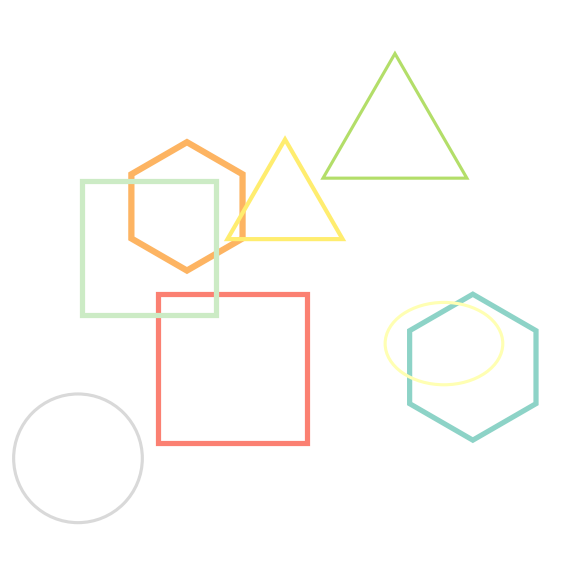[{"shape": "hexagon", "thickness": 2.5, "radius": 0.63, "center": [0.819, 0.363]}, {"shape": "oval", "thickness": 1.5, "radius": 0.51, "center": [0.769, 0.404]}, {"shape": "square", "thickness": 2.5, "radius": 0.65, "center": [0.402, 0.361]}, {"shape": "hexagon", "thickness": 3, "radius": 0.56, "center": [0.324, 0.642]}, {"shape": "triangle", "thickness": 1.5, "radius": 0.72, "center": [0.684, 0.763]}, {"shape": "circle", "thickness": 1.5, "radius": 0.56, "center": [0.135, 0.206]}, {"shape": "square", "thickness": 2.5, "radius": 0.58, "center": [0.257, 0.57]}, {"shape": "triangle", "thickness": 2, "radius": 0.58, "center": [0.494, 0.643]}]